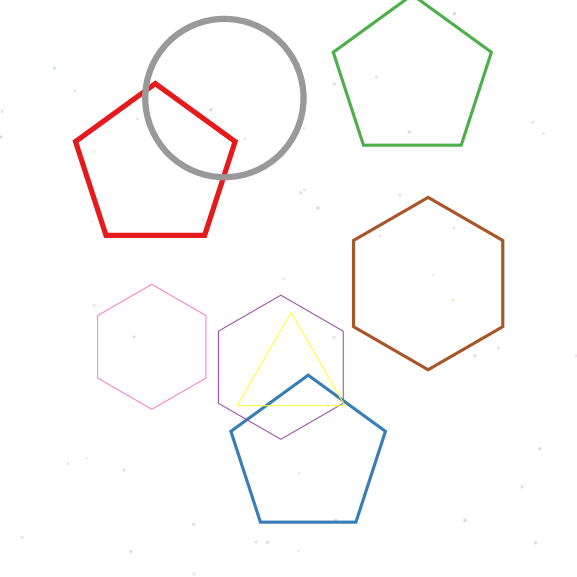[{"shape": "pentagon", "thickness": 2.5, "radius": 0.73, "center": [0.269, 0.709]}, {"shape": "pentagon", "thickness": 1.5, "radius": 0.7, "center": [0.534, 0.209]}, {"shape": "pentagon", "thickness": 1.5, "radius": 0.72, "center": [0.714, 0.864]}, {"shape": "hexagon", "thickness": 0.5, "radius": 0.62, "center": [0.486, 0.363]}, {"shape": "triangle", "thickness": 0.5, "radius": 0.54, "center": [0.504, 0.35]}, {"shape": "hexagon", "thickness": 1.5, "radius": 0.75, "center": [0.741, 0.508]}, {"shape": "hexagon", "thickness": 0.5, "radius": 0.54, "center": [0.263, 0.399]}, {"shape": "circle", "thickness": 3, "radius": 0.69, "center": [0.389, 0.829]}]